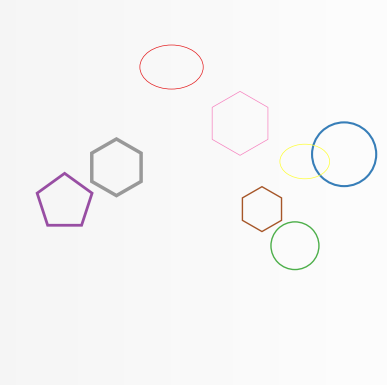[{"shape": "oval", "thickness": 0.5, "radius": 0.41, "center": [0.443, 0.826]}, {"shape": "circle", "thickness": 1.5, "radius": 0.41, "center": [0.888, 0.599]}, {"shape": "circle", "thickness": 1, "radius": 0.31, "center": [0.761, 0.362]}, {"shape": "pentagon", "thickness": 2, "radius": 0.37, "center": [0.167, 0.475]}, {"shape": "oval", "thickness": 0.5, "radius": 0.32, "center": [0.786, 0.581]}, {"shape": "hexagon", "thickness": 1, "radius": 0.29, "center": [0.676, 0.457]}, {"shape": "hexagon", "thickness": 0.5, "radius": 0.42, "center": [0.619, 0.68]}, {"shape": "hexagon", "thickness": 2.5, "radius": 0.37, "center": [0.3, 0.565]}]